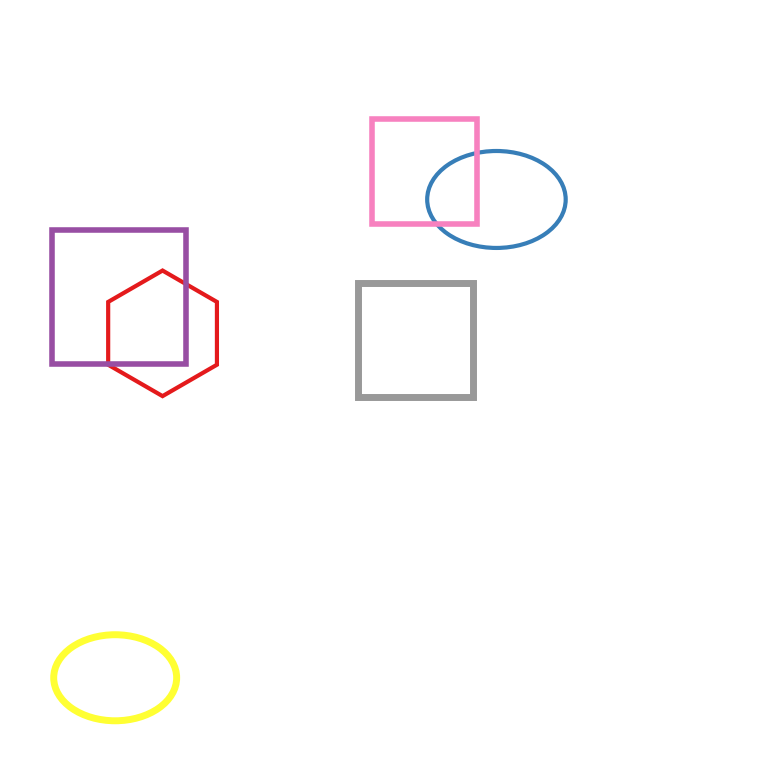[{"shape": "hexagon", "thickness": 1.5, "radius": 0.41, "center": [0.211, 0.567]}, {"shape": "oval", "thickness": 1.5, "radius": 0.45, "center": [0.645, 0.741]}, {"shape": "square", "thickness": 2, "radius": 0.43, "center": [0.154, 0.614]}, {"shape": "oval", "thickness": 2.5, "radius": 0.4, "center": [0.15, 0.12]}, {"shape": "square", "thickness": 2, "radius": 0.34, "center": [0.551, 0.777]}, {"shape": "square", "thickness": 2.5, "radius": 0.37, "center": [0.539, 0.559]}]